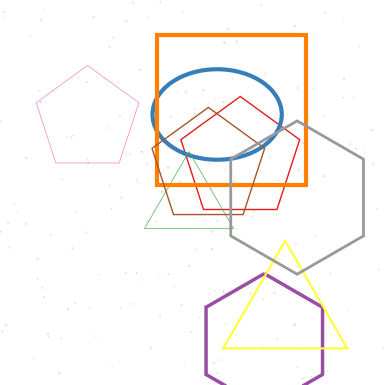[{"shape": "pentagon", "thickness": 1, "radius": 0.81, "center": [0.624, 0.587]}, {"shape": "oval", "thickness": 3, "radius": 0.84, "center": [0.564, 0.703]}, {"shape": "triangle", "thickness": 0.5, "radius": 0.67, "center": [0.491, 0.473]}, {"shape": "hexagon", "thickness": 2.5, "radius": 0.87, "center": [0.686, 0.115]}, {"shape": "square", "thickness": 3, "radius": 0.97, "center": [0.601, 0.715]}, {"shape": "triangle", "thickness": 1.5, "radius": 0.93, "center": [0.741, 0.188]}, {"shape": "pentagon", "thickness": 1, "radius": 0.77, "center": [0.541, 0.567]}, {"shape": "pentagon", "thickness": 0.5, "radius": 0.7, "center": [0.227, 0.69]}, {"shape": "hexagon", "thickness": 2, "radius": 1.0, "center": [0.772, 0.487]}]